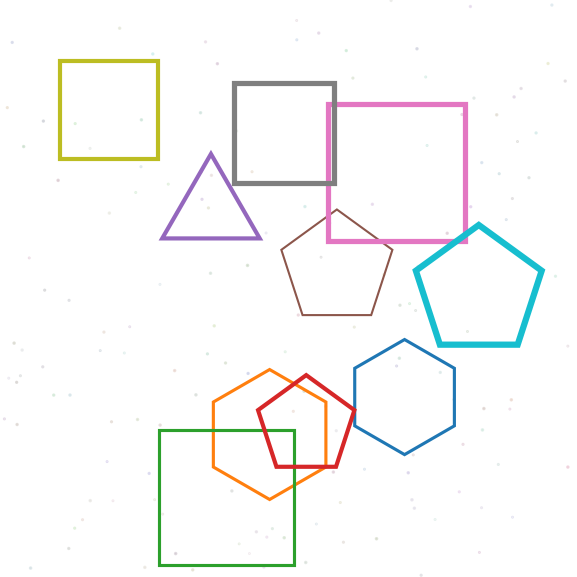[{"shape": "hexagon", "thickness": 1.5, "radius": 0.5, "center": [0.701, 0.312]}, {"shape": "hexagon", "thickness": 1.5, "radius": 0.56, "center": [0.467, 0.247]}, {"shape": "square", "thickness": 1.5, "radius": 0.58, "center": [0.392, 0.137]}, {"shape": "pentagon", "thickness": 2, "radius": 0.44, "center": [0.53, 0.262]}, {"shape": "triangle", "thickness": 2, "radius": 0.49, "center": [0.365, 0.635]}, {"shape": "pentagon", "thickness": 1, "radius": 0.51, "center": [0.583, 0.535]}, {"shape": "square", "thickness": 2.5, "radius": 0.59, "center": [0.687, 0.7]}, {"shape": "square", "thickness": 2.5, "radius": 0.43, "center": [0.491, 0.768]}, {"shape": "square", "thickness": 2, "radius": 0.42, "center": [0.189, 0.809]}, {"shape": "pentagon", "thickness": 3, "radius": 0.57, "center": [0.829, 0.495]}]